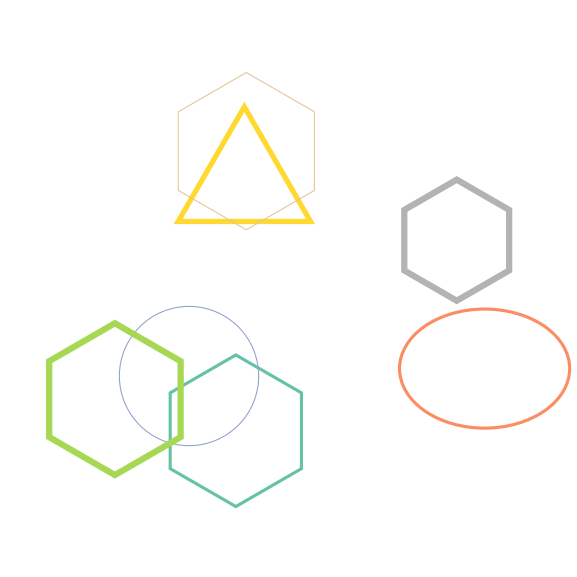[{"shape": "hexagon", "thickness": 1.5, "radius": 0.66, "center": [0.408, 0.253]}, {"shape": "oval", "thickness": 1.5, "radius": 0.74, "center": [0.839, 0.361]}, {"shape": "circle", "thickness": 0.5, "radius": 0.6, "center": [0.327, 0.348]}, {"shape": "hexagon", "thickness": 3, "radius": 0.66, "center": [0.199, 0.308]}, {"shape": "triangle", "thickness": 2.5, "radius": 0.66, "center": [0.423, 0.682]}, {"shape": "hexagon", "thickness": 0.5, "radius": 0.68, "center": [0.427, 0.737]}, {"shape": "hexagon", "thickness": 3, "radius": 0.52, "center": [0.791, 0.583]}]